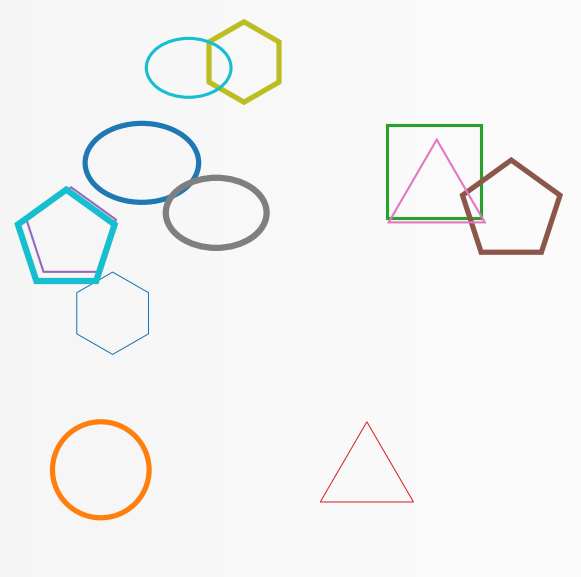[{"shape": "hexagon", "thickness": 0.5, "radius": 0.36, "center": [0.194, 0.457]}, {"shape": "oval", "thickness": 2.5, "radius": 0.49, "center": [0.244, 0.717]}, {"shape": "circle", "thickness": 2.5, "radius": 0.42, "center": [0.173, 0.186]}, {"shape": "square", "thickness": 1.5, "radius": 0.4, "center": [0.747, 0.702]}, {"shape": "triangle", "thickness": 0.5, "radius": 0.46, "center": [0.631, 0.176]}, {"shape": "pentagon", "thickness": 1, "radius": 0.4, "center": [0.122, 0.594]}, {"shape": "pentagon", "thickness": 2.5, "radius": 0.44, "center": [0.88, 0.634]}, {"shape": "triangle", "thickness": 1, "radius": 0.48, "center": [0.751, 0.662]}, {"shape": "oval", "thickness": 3, "radius": 0.43, "center": [0.372, 0.631]}, {"shape": "hexagon", "thickness": 2.5, "radius": 0.35, "center": [0.42, 0.892]}, {"shape": "oval", "thickness": 1.5, "radius": 0.36, "center": [0.325, 0.882]}, {"shape": "pentagon", "thickness": 3, "radius": 0.44, "center": [0.114, 0.583]}]